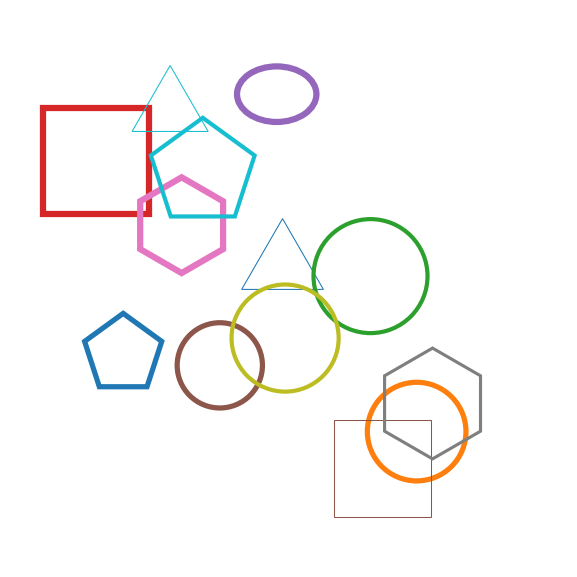[{"shape": "pentagon", "thickness": 2.5, "radius": 0.35, "center": [0.213, 0.386]}, {"shape": "triangle", "thickness": 0.5, "radius": 0.41, "center": [0.489, 0.539]}, {"shape": "circle", "thickness": 2.5, "radius": 0.43, "center": [0.721, 0.252]}, {"shape": "circle", "thickness": 2, "radius": 0.49, "center": [0.642, 0.521]}, {"shape": "square", "thickness": 3, "radius": 0.46, "center": [0.166, 0.72]}, {"shape": "oval", "thickness": 3, "radius": 0.34, "center": [0.479, 0.836]}, {"shape": "square", "thickness": 0.5, "radius": 0.42, "center": [0.662, 0.188]}, {"shape": "circle", "thickness": 2.5, "radius": 0.37, "center": [0.381, 0.366]}, {"shape": "hexagon", "thickness": 3, "radius": 0.41, "center": [0.315, 0.609]}, {"shape": "hexagon", "thickness": 1.5, "radius": 0.48, "center": [0.749, 0.3]}, {"shape": "circle", "thickness": 2, "radius": 0.46, "center": [0.494, 0.414]}, {"shape": "triangle", "thickness": 0.5, "radius": 0.38, "center": [0.295, 0.81]}, {"shape": "pentagon", "thickness": 2, "radius": 0.47, "center": [0.351, 0.701]}]